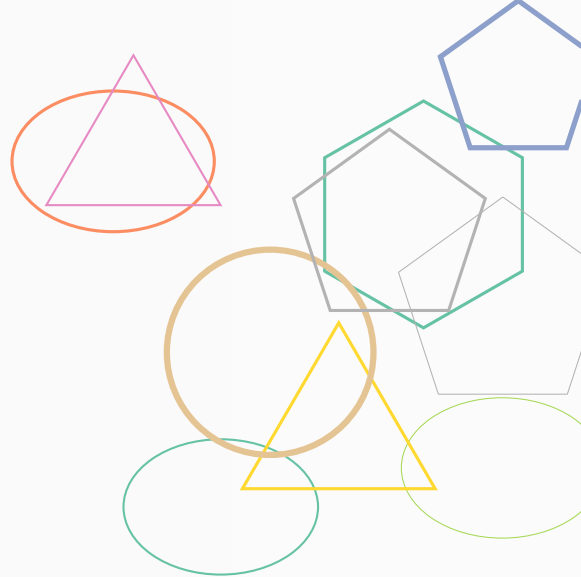[{"shape": "oval", "thickness": 1, "radius": 0.84, "center": [0.38, 0.121]}, {"shape": "hexagon", "thickness": 1.5, "radius": 0.98, "center": [0.729, 0.628]}, {"shape": "oval", "thickness": 1.5, "radius": 0.87, "center": [0.195, 0.72]}, {"shape": "pentagon", "thickness": 2.5, "radius": 0.7, "center": [0.892, 0.857]}, {"shape": "triangle", "thickness": 1, "radius": 0.87, "center": [0.23, 0.73]}, {"shape": "oval", "thickness": 0.5, "radius": 0.87, "center": [0.864, 0.189]}, {"shape": "triangle", "thickness": 1.5, "radius": 0.96, "center": [0.583, 0.249]}, {"shape": "circle", "thickness": 3, "radius": 0.89, "center": [0.465, 0.389]}, {"shape": "pentagon", "thickness": 0.5, "radius": 0.94, "center": [0.865, 0.469]}, {"shape": "pentagon", "thickness": 1.5, "radius": 0.87, "center": [0.67, 0.602]}]